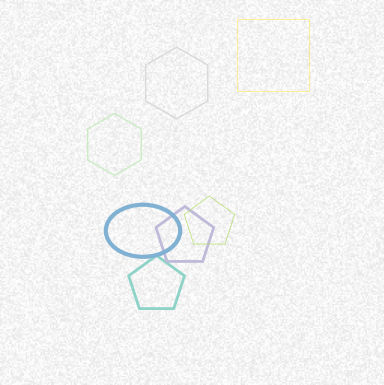[{"shape": "pentagon", "thickness": 2, "radius": 0.38, "center": [0.407, 0.26]}, {"shape": "pentagon", "thickness": 2, "radius": 0.39, "center": [0.48, 0.385]}, {"shape": "oval", "thickness": 3, "radius": 0.48, "center": [0.371, 0.401]}, {"shape": "pentagon", "thickness": 0.5, "radius": 0.34, "center": [0.544, 0.422]}, {"shape": "hexagon", "thickness": 1, "radius": 0.47, "center": [0.459, 0.784]}, {"shape": "hexagon", "thickness": 1, "radius": 0.4, "center": [0.297, 0.625]}, {"shape": "square", "thickness": 0.5, "radius": 0.47, "center": [0.709, 0.858]}]